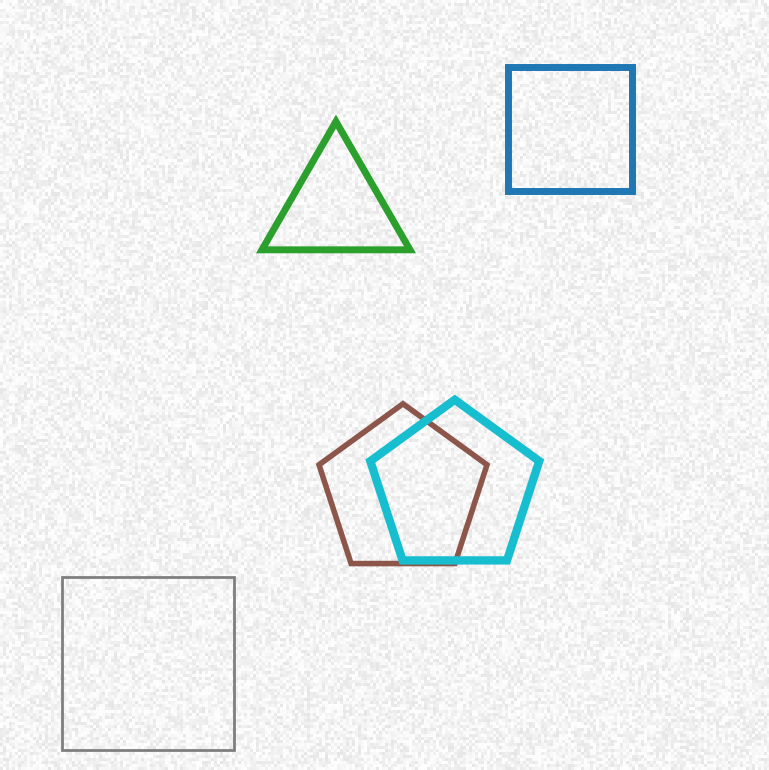[{"shape": "square", "thickness": 2.5, "radius": 0.4, "center": [0.74, 0.832]}, {"shape": "triangle", "thickness": 2.5, "radius": 0.56, "center": [0.436, 0.731]}, {"shape": "pentagon", "thickness": 2, "radius": 0.57, "center": [0.523, 0.361]}, {"shape": "square", "thickness": 1, "radius": 0.56, "center": [0.192, 0.138]}, {"shape": "pentagon", "thickness": 3, "radius": 0.58, "center": [0.591, 0.366]}]